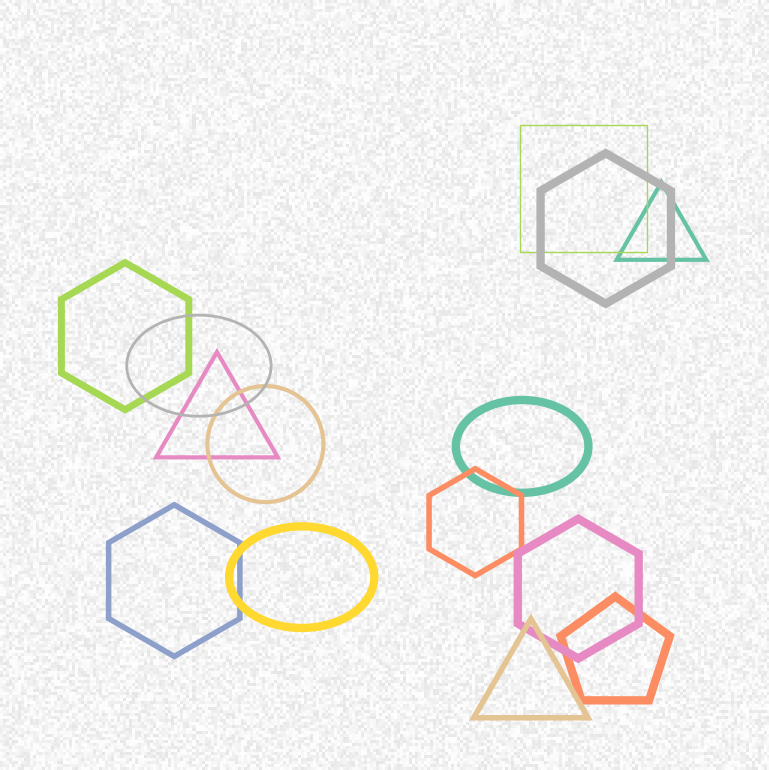[{"shape": "oval", "thickness": 3, "radius": 0.43, "center": [0.678, 0.42]}, {"shape": "triangle", "thickness": 1.5, "radius": 0.34, "center": [0.859, 0.696]}, {"shape": "pentagon", "thickness": 3, "radius": 0.37, "center": [0.799, 0.151]}, {"shape": "hexagon", "thickness": 2, "radius": 0.35, "center": [0.617, 0.322]}, {"shape": "hexagon", "thickness": 2, "radius": 0.49, "center": [0.226, 0.246]}, {"shape": "hexagon", "thickness": 3, "radius": 0.45, "center": [0.751, 0.236]}, {"shape": "triangle", "thickness": 1.5, "radius": 0.46, "center": [0.282, 0.452]}, {"shape": "square", "thickness": 0.5, "radius": 0.41, "center": [0.758, 0.755]}, {"shape": "hexagon", "thickness": 2.5, "radius": 0.48, "center": [0.162, 0.563]}, {"shape": "oval", "thickness": 3, "radius": 0.47, "center": [0.392, 0.25]}, {"shape": "triangle", "thickness": 2, "radius": 0.43, "center": [0.689, 0.111]}, {"shape": "circle", "thickness": 1.5, "radius": 0.38, "center": [0.345, 0.423]}, {"shape": "hexagon", "thickness": 3, "radius": 0.49, "center": [0.787, 0.703]}, {"shape": "oval", "thickness": 1, "radius": 0.47, "center": [0.258, 0.525]}]